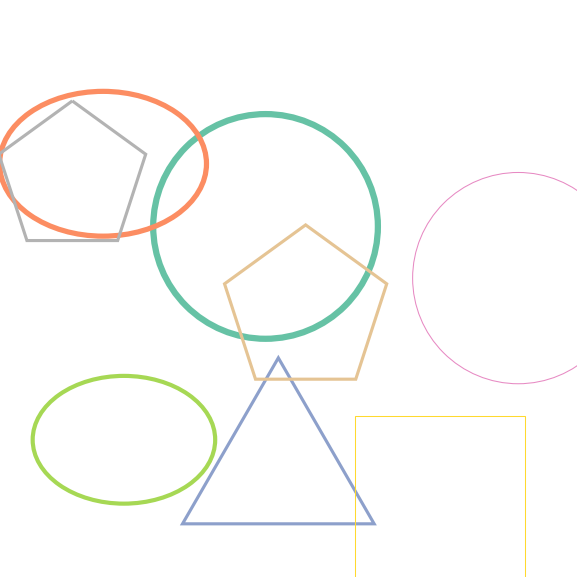[{"shape": "circle", "thickness": 3, "radius": 0.97, "center": [0.46, 0.607]}, {"shape": "oval", "thickness": 2.5, "radius": 0.9, "center": [0.178, 0.716]}, {"shape": "triangle", "thickness": 1.5, "radius": 0.96, "center": [0.482, 0.188]}, {"shape": "circle", "thickness": 0.5, "radius": 0.91, "center": [0.897, 0.518]}, {"shape": "oval", "thickness": 2, "radius": 0.79, "center": [0.215, 0.238]}, {"shape": "square", "thickness": 0.5, "radius": 0.74, "center": [0.762, 0.131]}, {"shape": "pentagon", "thickness": 1.5, "radius": 0.74, "center": [0.529, 0.462]}, {"shape": "pentagon", "thickness": 1.5, "radius": 0.67, "center": [0.125, 0.691]}]